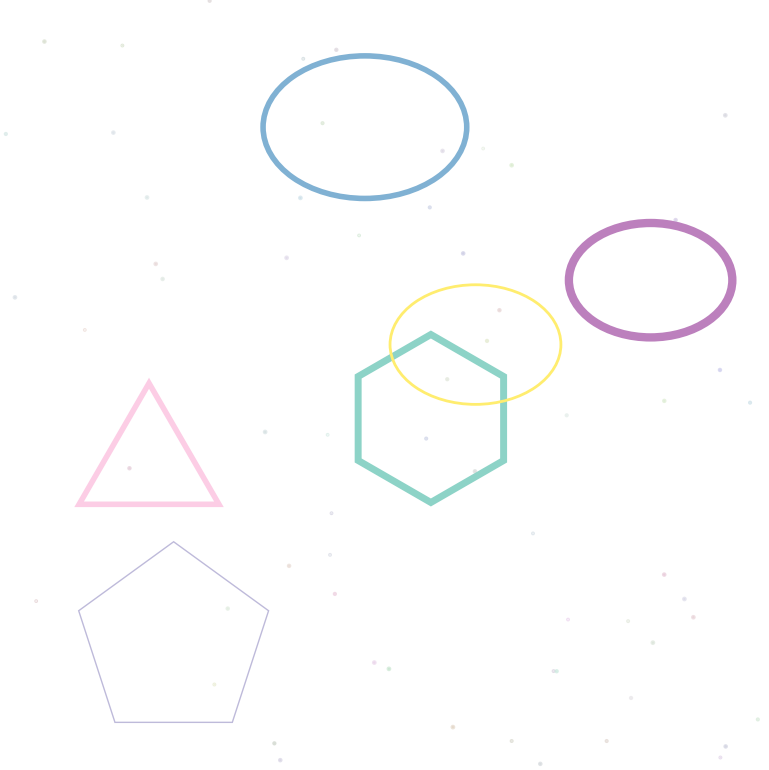[{"shape": "hexagon", "thickness": 2.5, "radius": 0.55, "center": [0.56, 0.457]}, {"shape": "pentagon", "thickness": 0.5, "radius": 0.65, "center": [0.226, 0.167]}, {"shape": "oval", "thickness": 2, "radius": 0.66, "center": [0.474, 0.835]}, {"shape": "triangle", "thickness": 2, "radius": 0.52, "center": [0.194, 0.397]}, {"shape": "oval", "thickness": 3, "radius": 0.53, "center": [0.845, 0.636]}, {"shape": "oval", "thickness": 1, "radius": 0.55, "center": [0.617, 0.553]}]